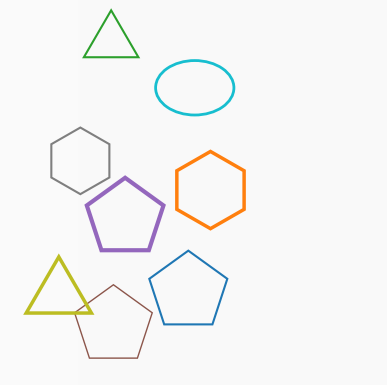[{"shape": "pentagon", "thickness": 1.5, "radius": 0.53, "center": [0.486, 0.243]}, {"shape": "hexagon", "thickness": 2.5, "radius": 0.5, "center": [0.543, 0.506]}, {"shape": "triangle", "thickness": 1.5, "radius": 0.41, "center": [0.287, 0.892]}, {"shape": "pentagon", "thickness": 3, "radius": 0.52, "center": [0.323, 0.434]}, {"shape": "pentagon", "thickness": 1, "radius": 0.53, "center": [0.293, 0.155]}, {"shape": "hexagon", "thickness": 1.5, "radius": 0.43, "center": [0.207, 0.582]}, {"shape": "triangle", "thickness": 2.5, "radius": 0.49, "center": [0.152, 0.236]}, {"shape": "oval", "thickness": 2, "radius": 0.51, "center": [0.503, 0.772]}]